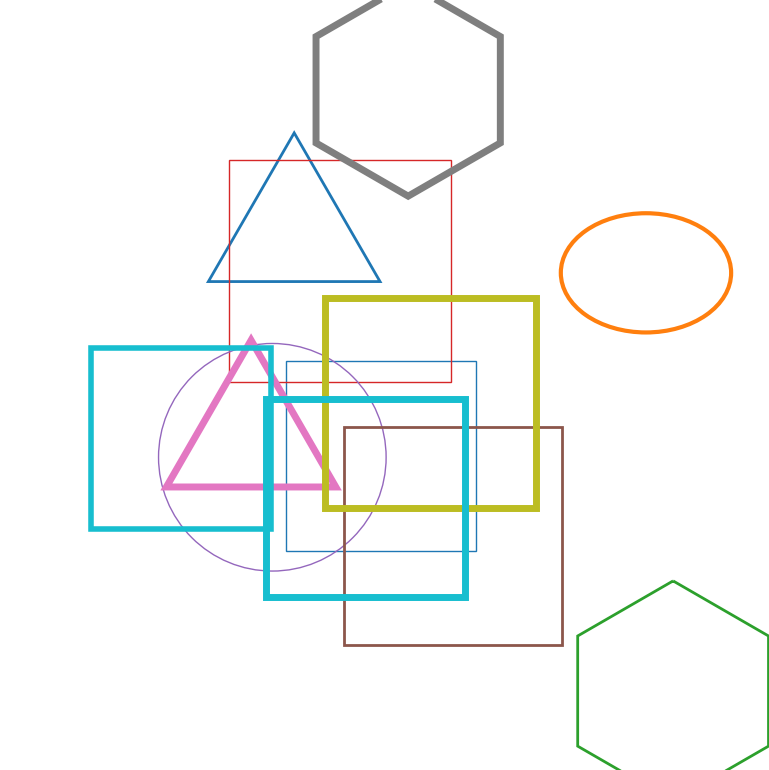[{"shape": "triangle", "thickness": 1, "radius": 0.64, "center": [0.382, 0.699]}, {"shape": "square", "thickness": 0.5, "radius": 0.62, "center": [0.495, 0.407]}, {"shape": "oval", "thickness": 1.5, "radius": 0.55, "center": [0.839, 0.646]}, {"shape": "hexagon", "thickness": 1, "radius": 0.72, "center": [0.874, 0.103]}, {"shape": "square", "thickness": 0.5, "radius": 0.72, "center": [0.442, 0.649]}, {"shape": "circle", "thickness": 0.5, "radius": 0.74, "center": [0.354, 0.406]}, {"shape": "square", "thickness": 1, "radius": 0.71, "center": [0.589, 0.304]}, {"shape": "triangle", "thickness": 2.5, "radius": 0.64, "center": [0.326, 0.431]}, {"shape": "hexagon", "thickness": 2.5, "radius": 0.69, "center": [0.53, 0.883]}, {"shape": "square", "thickness": 2.5, "radius": 0.68, "center": [0.559, 0.477]}, {"shape": "square", "thickness": 2.5, "radius": 0.65, "center": [0.475, 0.353]}, {"shape": "square", "thickness": 2, "radius": 0.59, "center": [0.235, 0.43]}]